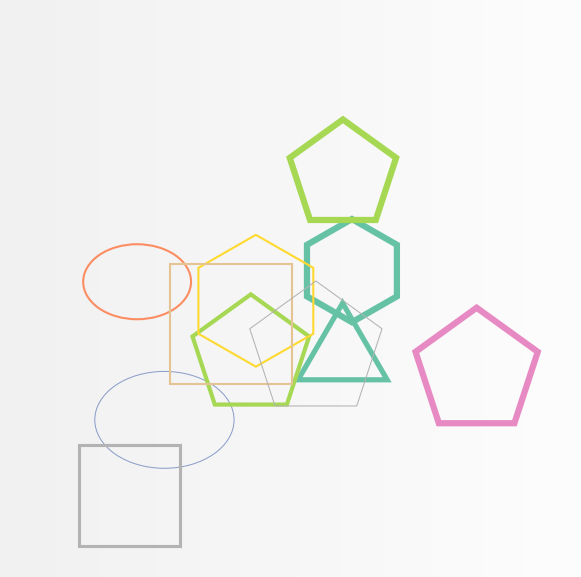[{"shape": "hexagon", "thickness": 3, "radius": 0.45, "center": [0.605, 0.531]}, {"shape": "triangle", "thickness": 2.5, "radius": 0.44, "center": [0.589, 0.386]}, {"shape": "oval", "thickness": 1, "radius": 0.46, "center": [0.236, 0.511]}, {"shape": "oval", "thickness": 0.5, "radius": 0.6, "center": [0.283, 0.272]}, {"shape": "pentagon", "thickness": 3, "radius": 0.55, "center": [0.82, 0.356]}, {"shape": "pentagon", "thickness": 3, "radius": 0.48, "center": [0.59, 0.696]}, {"shape": "pentagon", "thickness": 2, "radius": 0.53, "center": [0.432, 0.384]}, {"shape": "hexagon", "thickness": 1, "radius": 0.57, "center": [0.44, 0.478]}, {"shape": "square", "thickness": 1, "radius": 0.52, "center": [0.397, 0.438]}, {"shape": "square", "thickness": 1.5, "radius": 0.44, "center": [0.223, 0.141]}, {"shape": "pentagon", "thickness": 0.5, "radius": 0.6, "center": [0.543, 0.393]}]